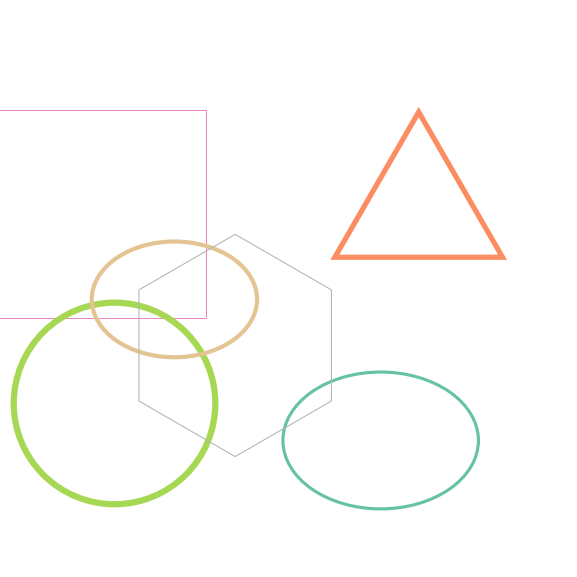[{"shape": "oval", "thickness": 1.5, "radius": 0.85, "center": [0.659, 0.236]}, {"shape": "triangle", "thickness": 2.5, "radius": 0.84, "center": [0.725, 0.638]}, {"shape": "square", "thickness": 0.5, "radius": 0.9, "center": [0.176, 0.628]}, {"shape": "circle", "thickness": 3, "radius": 0.87, "center": [0.198, 0.301]}, {"shape": "oval", "thickness": 2, "radius": 0.72, "center": [0.302, 0.481]}, {"shape": "hexagon", "thickness": 0.5, "radius": 0.96, "center": [0.407, 0.401]}]